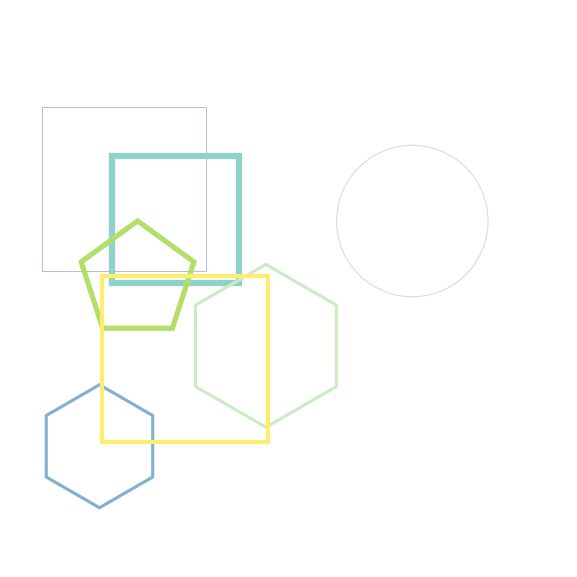[{"shape": "square", "thickness": 3, "radius": 0.55, "center": [0.304, 0.619]}, {"shape": "square", "thickness": 0.5, "radius": 0.71, "center": [0.215, 0.672]}, {"shape": "hexagon", "thickness": 1.5, "radius": 0.53, "center": [0.172, 0.226]}, {"shape": "pentagon", "thickness": 2.5, "radius": 0.51, "center": [0.238, 0.514]}, {"shape": "circle", "thickness": 0.5, "radius": 0.66, "center": [0.714, 0.616]}, {"shape": "hexagon", "thickness": 1.5, "radius": 0.7, "center": [0.46, 0.4]}, {"shape": "square", "thickness": 2, "radius": 0.72, "center": [0.32, 0.378]}]